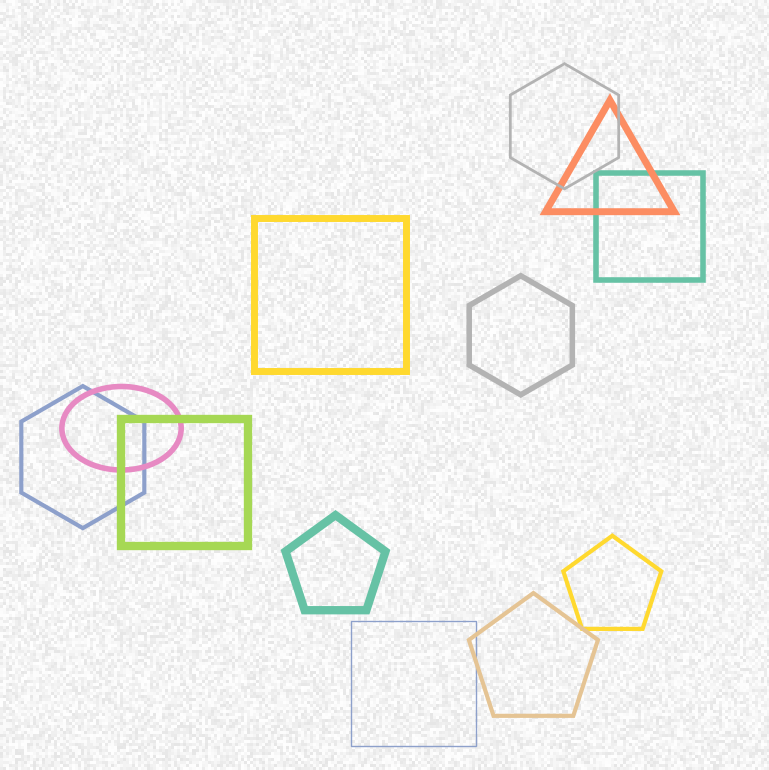[{"shape": "square", "thickness": 2, "radius": 0.35, "center": [0.844, 0.706]}, {"shape": "pentagon", "thickness": 3, "radius": 0.34, "center": [0.436, 0.263]}, {"shape": "triangle", "thickness": 2.5, "radius": 0.48, "center": [0.792, 0.773]}, {"shape": "hexagon", "thickness": 1.5, "radius": 0.46, "center": [0.108, 0.406]}, {"shape": "square", "thickness": 0.5, "radius": 0.41, "center": [0.537, 0.112]}, {"shape": "oval", "thickness": 2, "radius": 0.39, "center": [0.158, 0.444]}, {"shape": "square", "thickness": 3, "radius": 0.41, "center": [0.239, 0.373]}, {"shape": "pentagon", "thickness": 1.5, "radius": 0.33, "center": [0.795, 0.237]}, {"shape": "square", "thickness": 2.5, "radius": 0.49, "center": [0.429, 0.617]}, {"shape": "pentagon", "thickness": 1.5, "radius": 0.44, "center": [0.693, 0.142]}, {"shape": "hexagon", "thickness": 2, "radius": 0.39, "center": [0.676, 0.565]}, {"shape": "hexagon", "thickness": 1, "radius": 0.41, "center": [0.733, 0.836]}]